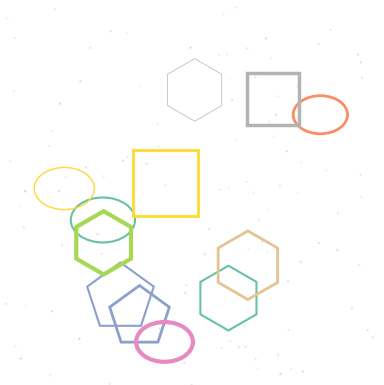[{"shape": "hexagon", "thickness": 1.5, "radius": 0.42, "center": [0.593, 0.226]}, {"shape": "oval", "thickness": 1.5, "radius": 0.42, "center": [0.267, 0.429]}, {"shape": "oval", "thickness": 2, "radius": 0.35, "center": [0.832, 0.702]}, {"shape": "pentagon", "thickness": 1.5, "radius": 0.45, "center": [0.313, 0.227]}, {"shape": "pentagon", "thickness": 2, "radius": 0.41, "center": [0.362, 0.177]}, {"shape": "oval", "thickness": 3, "radius": 0.37, "center": [0.427, 0.112]}, {"shape": "hexagon", "thickness": 3, "radius": 0.41, "center": [0.269, 0.369]}, {"shape": "oval", "thickness": 1, "radius": 0.39, "center": [0.167, 0.51]}, {"shape": "square", "thickness": 2, "radius": 0.42, "center": [0.43, 0.525]}, {"shape": "hexagon", "thickness": 2, "radius": 0.45, "center": [0.644, 0.311]}, {"shape": "square", "thickness": 2.5, "radius": 0.34, "center": [0.709, 0.742]}, {"shape": "hexagon", "thickness": 0.5, "radius": 0.41, "center": [0.506, 0.766]}]